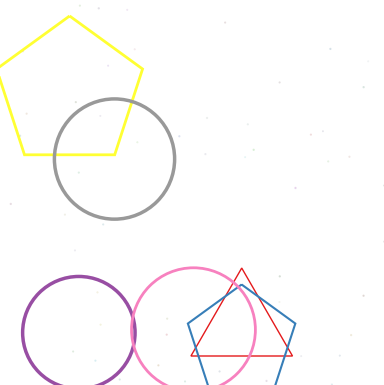[{"shape": "triangle", "thickness": 1, "radius": 0.76, "center": [0.628, 0.151]}, {"shape": "pentagon", "thickness": 1.5, "radius": 0.73, "center": [0.628, 0.114]}, {"shape": "circle", "thickness": 2.5, "radius": 0.73, "center": [0.205, 0.136]}, {"shape": "pentagon", "thickness": 2, "radius": 1.0, "center": [0.181, 0.759]}, {"shape": "circle", "thickness": 2, "radius": 0.8, "center": [0.503, 0.144]}, {"shape": "circle", "thickness": 2.5, "radius": 0.78, "center": [0.297, 0.587]}]